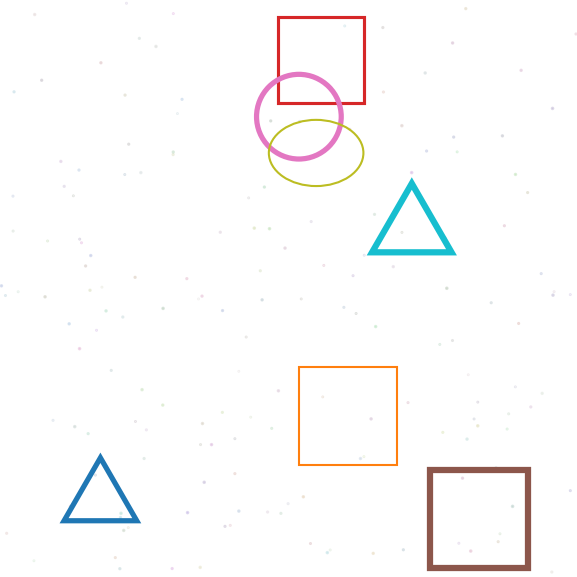[{"shape": "triangle", "thickness": 2.5, "radius": 0.36, "center": [0.174, 0.134]}, {"shape": "square", "thickness": 1, "radius": 0.42, "center": [0.603, 0.278]}, {"shape": "square", "thickness": 1.5, "radius": 0.37, "center": [0.556, 0.896]}, {"shape": "square", "thickness": 3, "radius": 0.42, "center": [0.83, 0.101]}, {"shape": "circle", "thickness": 2.5, "radius": 0.37, "center": [0.518, 0.797]}, {"shape": "oval", "thickness": 1, "radius": 0.41, "center": [0.547, 0.734]}, {"shape": "triangle", "thickness": 3, "radius": 0.4, "center": [0.713, 0.602]}]